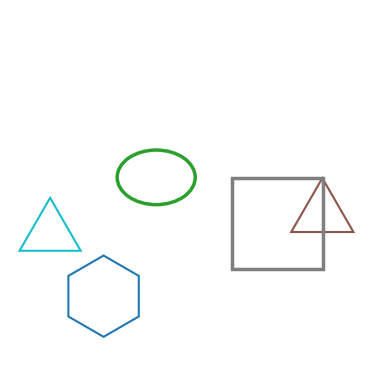[{"shape": "hexagon", "thickness": 1.5, "radius": 0.53, "center": [0.269, 0.231]}, {"shape": "oval", "thickness": 2.5, "radius": 0.51, "center": [0.406, 0.539]}, {"shape": "triangle", "thickness": 1.5, "radius": 0.47, "center": [0.837, 0.444]}, {"shape": "square", "thickness": 2.5, "radius": 0.6, "center": [0.721, 0.419]}, {"shape": "triangle", "thickness": 1.5, "radius": 0.46, "center": [0.13, 0.394]}]